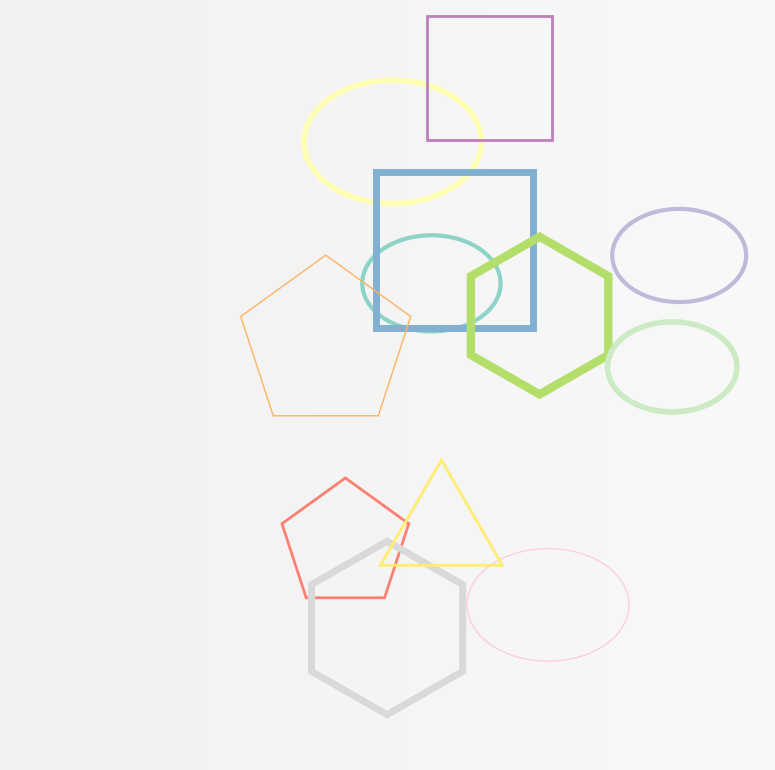[{"shape": "oval", "thickness": 1.5, "radius": 0.45, "center": [0.557, 0.632]}, {"shape": "oval", "thickness": 2, "radius": 0.57, "center": [0.507, 0.816]}, {"shape": "oval", "thickness": 1.5, "radius": 0.43, "center": [0.876, 0.668]}, {"shape": "pentagon", "thickness": 1, "radius": 0.43, "center": [0.446, 0.293]}, {"shape": "square", "thickness": 2.5, "radius": 0.51, "center": [0.587, 0.676]}, {"shape": "pentagon", "thickness": 0.5, "radius": 0.58, "center": [0.42, 0.553]}, {"shape": "hexagon", "thickness": 3, "radius": 0.51, "center": [0.696, 0.59]}, {"shape": "oval", "thickness": 0.5, "radius": 0.52, "center": [0.707, 0.214]}, {"shape": "hexagon", "thickness": 2.5, "radius": 0.56, "center": [0.5, 0.184]}, {"shape": "square", "thickness": 1, "radius": 0.41, "center": [0.632, 0.899]}, {"shape": "oval", "thickness": 2, "radius": 0.42, "center": [0.867, 0.523]}, {"shape": "triangle", "thickness": 1, "radius": 0.46, "center": [0.57, 0.311]}]